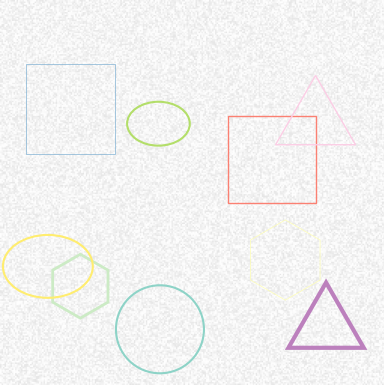[{"shape": "circle", "thickness": 1.5, "radius": 0.57, "center": [0.415, 0.145]}, {"shape": "hexagon", "thickness": 0.5, "radius": 0.52, "center": [0.741, 0.325]}, {"shape": "square", "thickness": 1, "radius": 0.57, "center": [0.707, 0.586]}, {"shape": "square", "thickness": 0.5, "radius": 0.58, "center": [0.183, 0.717]}, {"shape": "oval", "thickness": 1.5, "radius": 0.41, "center": [0.412, 0.679]}, {"shape": "triangle", "thickness": 1, "radius": 0.6, "center": [0.82, 0.684]}, {"shape": "triangle", "thickness": 3, "radius": 0.56, "center": [0.847, 0.153]}, {"shape": "hexagon", "thickness": 2, "radius": 0.41, "center": [0.209, 0.257]}, {"shape": "oval", "thickness": 1.5, "radius": 0.58, "center": [0.124, 0.308]}]